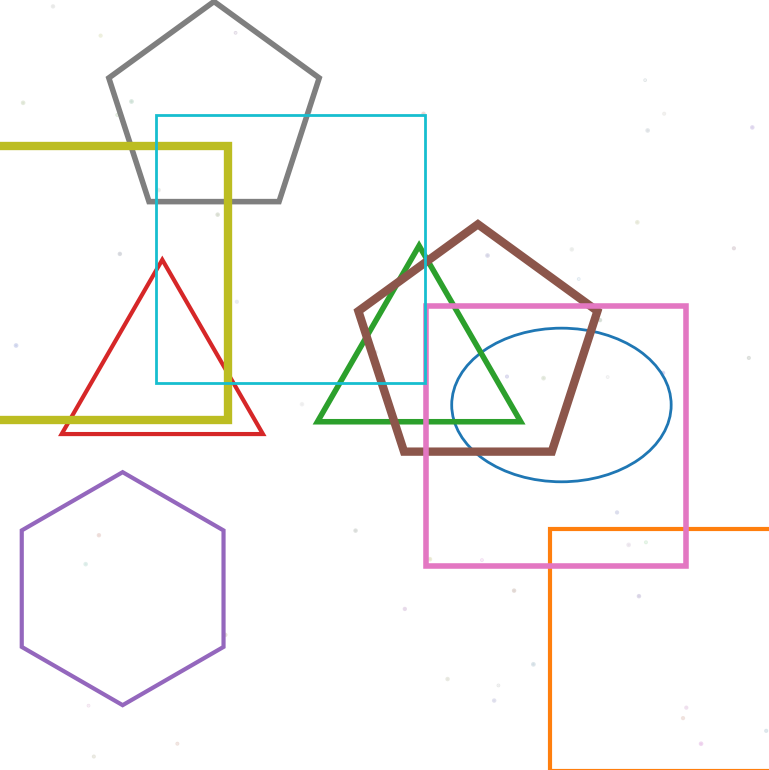[{"shape": "oval", "thickness": 1, "radius": 0.71, "center": [0.729, 0.474]}, {"shape": "square", "thickness": 1.5, "radius": 0.78, "center": [0.871, 0.156]}, {"shape": "triangle", "thickness": 2, "radius": 0.76, "center": [0.544, 0.528]}, {"shape": "triangle", "thickness": 1.5, "radius": 0.75, "center": [0.211, 0.512]}, {"shape": "hexagon", "thickness": 1.5, "radius": 0.76, "center": [0.159, 0.235]}, {"shape": "pentagon", "thickness": 3, "radius": 0.82, "center": [0.621, 0.546]}, {"shape": "square", "thickness": 2, "radius": 0.84, "center": [0.722, 0.434]}, {"shape": "pentagon", "thickness": 2, "radius": 0.72, "center": [0.278, 0.854]}, {"shape": "square", "thickness": 3, "radius": 0.89, "center": [0.118, 0.633]}, {"shape": "square", "thickness": 1, "radius": 0.87, "center": [0.377, 0.677]}]